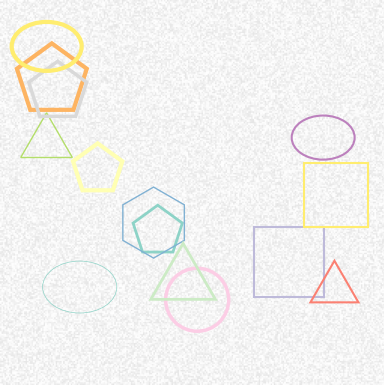[{"shape": "pentagon", "thickness": 2, "radius": 0.34, "center": [0.41, 0.4]}, {"shape": "oval", "thickness": 0.5, "radius": 0.48, "center": [0.207, 0.254]}, {"shape": "pentagon", "thickness": 3, "radius": 0.34, "center": [0.254, 0.56]}, {"shape": "square", "thickness": 1.5, "radius": 0.45, "center": [0.751, 0.32]}, {"shape": "triangle", "thickness": 1.5, "radius": 0.36, "center": [0.869, 0.251]}, {"shape": "hexagon", "thickness": 1, "radius": 0.46, "center": [0.399, 0.422]}, {"shape": "pentagon", "thickness": 3, "radius": 0.48, "center": [0.135, 0.792]}, {"shape": "triangle", "thickness": 1, "radius": 0.39, "center": [0.121, 0.63]}, {"shape": "circle", "thickness": 2.5, "radius": 0.41, "center": [0.512, 0.221]}, {"shape": "pentagon", "thickness": 2.5, "radius": 0.4, "center": [0.15, 0.762]}, {"shape": "oval", "thickness": 1.5, "radius": 0.41, "center": [0.839, 0.643]}, {"shape": "triangle", "thickness": 2, "radius": 0.48, "center": [0.476, 0.271]}, {"shape": "oval", "thickness": 3, "radius": 0.45, "center": [0.121, 0.88]}, {"shape": "square", "thickness": 1.5, "radius": 0.42, "center": [0.872, 0.493]}]